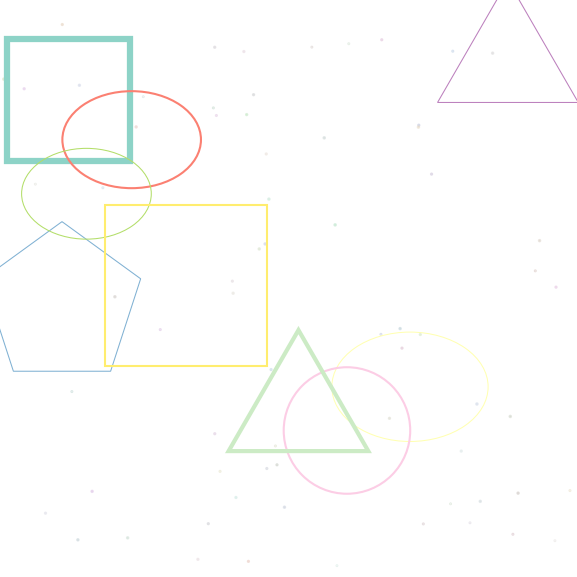[{"shape": "square", "thickness": 3, "radius": 0.53, "center": [0.119, 0.826]}, {"shape": "oval", "thickness": 0.5, "radius": 0.68, "center": [0.71, 0.329]}, {"shape": "oval", "thickness": 1, "radius": 0.6, "center": [0.228, 0.757]}, {"shape": "pentagon", "thickness": 0.5, "radius": 0.72, "center": [0.107, 0.472]}, {"shape": "oval", "thickness": 0.5, "radius": 0.56, "center": [0.15, 0.664]}, {"shape": "circle", "thickness": 1, "radius": 0.55, "center": [0.601, 0.254]}, {"shape": "triangle", "thickness": 0.5, "radius": 0.7, "center": [0.88, 0.892]}, {"shape": "triangle", "thickness": 2, "radius": 0.7, "center": [0.517, 0.288]}, {"shape": "square", "thickness": 1, "radius": 0.7, "center": [0.322, 0.505]}]